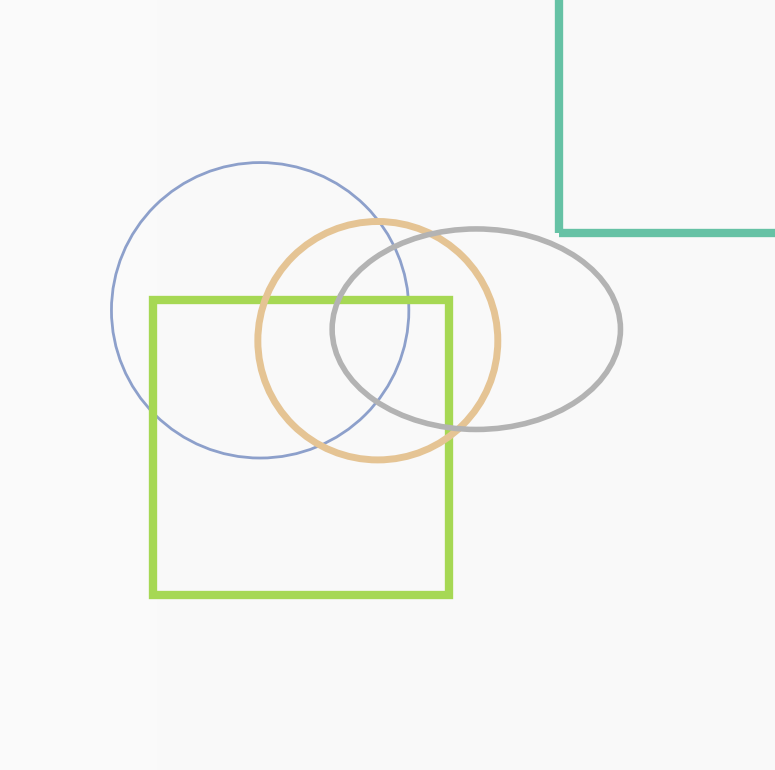[{"shape": "square", "thickness": 3, "radius": 0.82, "center": [0.885, 0.862]}, {"shape": "circle", "thickness": 1, "radius": 0.96, "center": [0.336, 0.597]}, {"shape": "square", "thickness": 3, "radius": 0.96, "center": [0.388, 0.419]}, {"shape": "circle", "thickness": 2.5, "radius": 0.77, "center": [0.488, 0.558]}, {"shape": "oval", "thickness": 2, "radius": 0.93, "center": [0.615, 0.572]}]